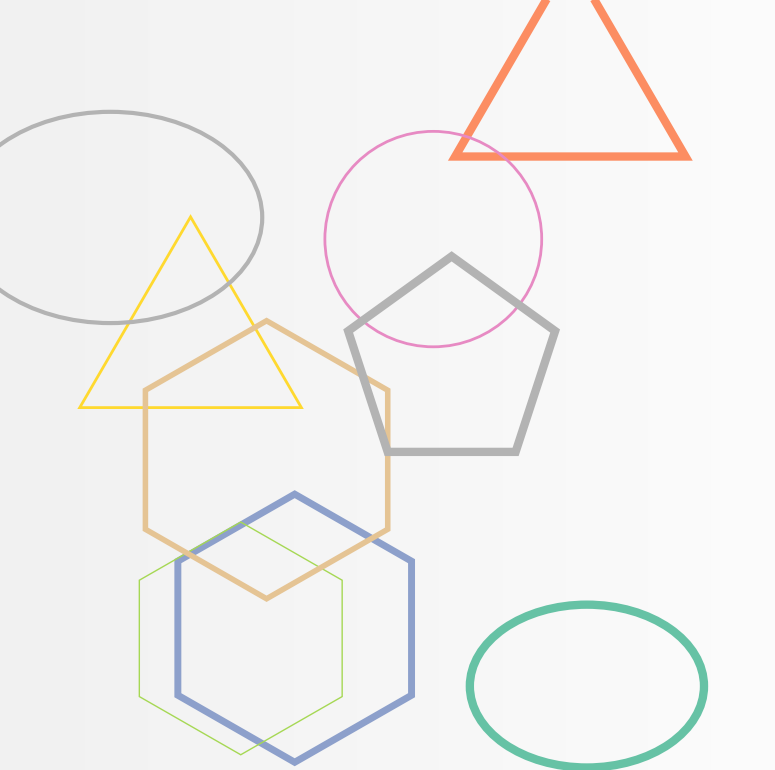[{"shape": "oval", "thickness": 3, "radius": 0.76, "center": [0.757, 0.109]}, {"shape": "triangle", "thickness": 3, "radius": 0.86, "center": [0.736, 0.883]}, {"shape": "hexagon", "thickness": 2.5, "radius": 0.87, "center": [0.38, 0.184]}, {"shape": "circle", "thickness": 1, "radius": 0.7, "center": [0.559, 0.689]}, {"shape": "hexagon", "thickness": 0.5, "radius": 0.76, "center": [0.311, 0.171]}, {"shape": "triangle", "thickness": 1, "radius": 0.83, "center": [0.246, 0.553]}, {"shape": "hexagon", "thickness": 2, "radius": 0.9, "center": [0.344, 0.403]}, {"shape": "oval", "thickness": 1.5, "radius": 0.98, "center": [0.142, 0.718]}, {"shape": "pentagon", "thickness": 3, "radius": 0.7, "center": [0.583, 0.527]}]